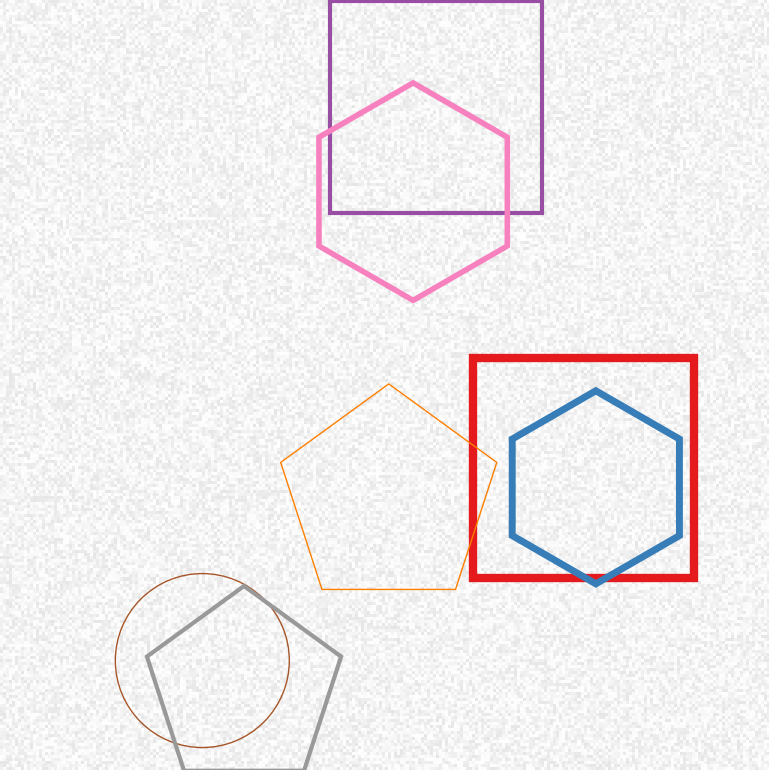[{"shape": "square", "thickness": 3, "radius": 0.72, "center": [0.758, 0.392]}, {"shape": "hexagon", "thickness": 2.5, "radius": 0.63, "center": [0.774, 0.367]}, {"shape": "square", "thickness": 1.5, "radius": 0.69, "center": [0.566, 0.861]}, {"shape": "pentagon", "thickness": 0.5, "radius": 0.74, "center": [0.505, 0.354]}, {"shape": "circle", "thickness": 0.5, "radius": 0.56, "center": [0.263, 0.142]}, {"shape": "hexagon", "thickness": 2, "radius": 0.71, "center": [0.537, 0.751]}, {"shape": "pentagon", "thickness": 1.5, "radius": 0.66, "center": [0.317, 0.106]}]